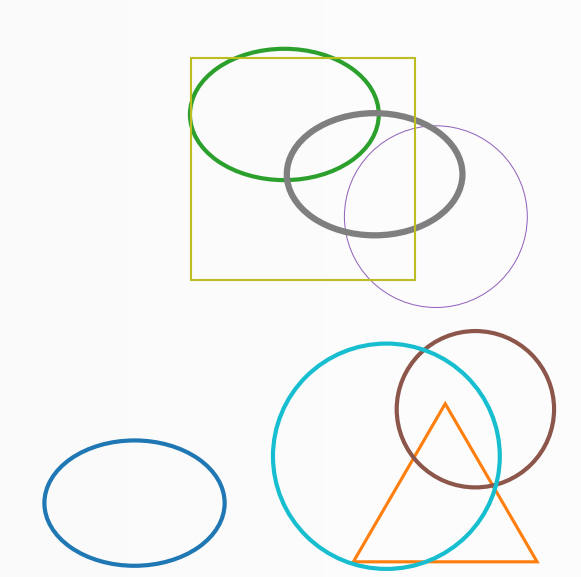[{"shape": "oval", "thickness": 2, "radius": 0.78, "center": [0.231, 0.128]}, {"shape": "triangle", "thickness": 1.5, "radius": 0.91, "center": [0.766, 0.118]}, {"shape": "oval", "thickness": 2, "radius": 0.81, "center": [0.489, 0.801]}, {"shape": "circle", "thickness": 0.5, "radius": 0.79, "center": [0.75, 0.624]}, {"shape": "circle", "thickness": 2, "radius": 0.68, "center": [0.818, 0.291]}, {"shape": "oval", "thickness": 3, "radius": 0.76, "center": [0.645, 0.697]}, {"shape": "square", "thickness": 1, "radius": 0.96, "center": [0.521, 0.707]}, {"shape": "circle", "thickness": 2, "radius": 0.98, "center": [0.665, 0.209]}]